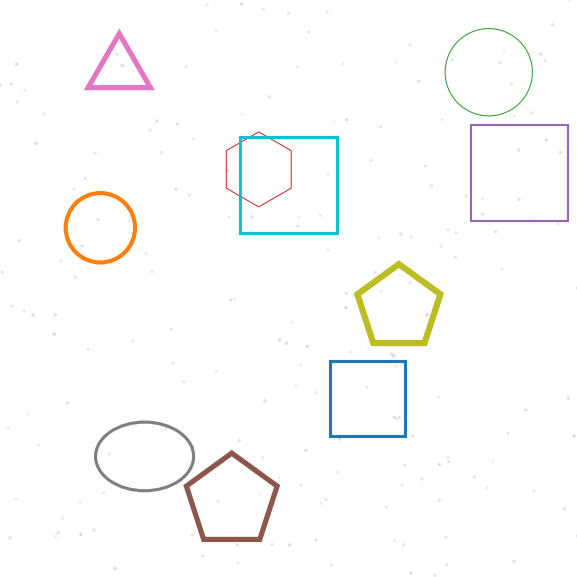[{"shape": "square", "thickness": 1.5, "radius": 0.33, "center": [0.636, 0.31]}, {"shape": "circle", "thickness": 2, "radius": 0.3, "center": [0.174, 0.605]}, {"shape": "circle", "thickness": 0.5, "radius": 0.38, "center": [0.846, 0.874]}, {"shape": "hexagon", "thickness": 0.5, "radius": 0.32, "center": [0.448, 0.706]}, {"shape": "square", "thickness": 1, "radius": 0.42, "center": [0.9, 0.7]}, {"shape": "pentagon", "thickness": 2.5, "radius": 0.41, "center": [0.401, 0.132]}, {"shape": "triangle", "thickness": 2.5, "radius": 0.31, "center": [0.207, 0.879]}, {"shape": "oval", "thickness": 1.5, "radius": 0.42, "center": [0.25, 0.209]}, {"shape": "pentagon", "thickness": 3, "radius": 0.38, "center": [0.691, 0.466]}, {"shape": "square", "thickness": 1.5, "radius": 0.42, "center": [0.5, 0.679]}]